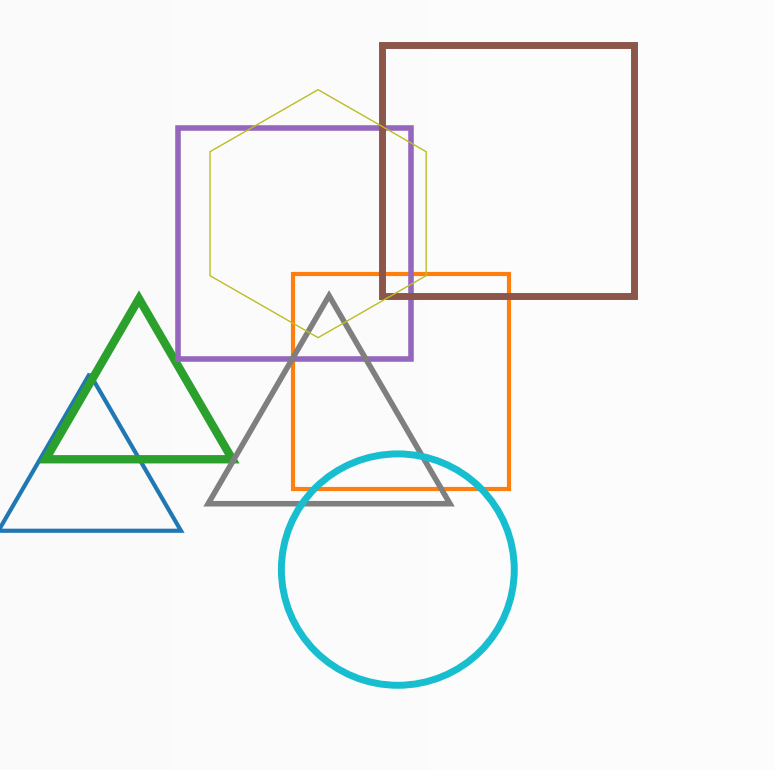[{"shape": "triangle", "thickness": 1.5, "radius": 0.68, "center": [0.116, 0.379]}, {"shape": "square", "thickness": 1.5, "radius": 0.7, "center": [0.517, 0.504]}, {"shape": "triangle", "thickness": 3, "radius": 0.7, "center": [0.179, 0.473]}, {"shape": "square", "thickness": 2, "radius": 0.75, "center": [0.38, 0.684]}, {"shape": "square", "thickness": 2.5, "radius": 0.81, "center": [0.655, 0.779]}, {"shape": "triangle", "thickness": 2, "radius": 0.9, "center": [0.425, 0.436]}, {"shape": "hexagon", "thickness": 0.5, "radius": 0.81, "center": [0.41, 0.723]}, {"shape": "circle", "thickness": 2.5, "radius": 0.75, "center": [0.513, 0.26]}]